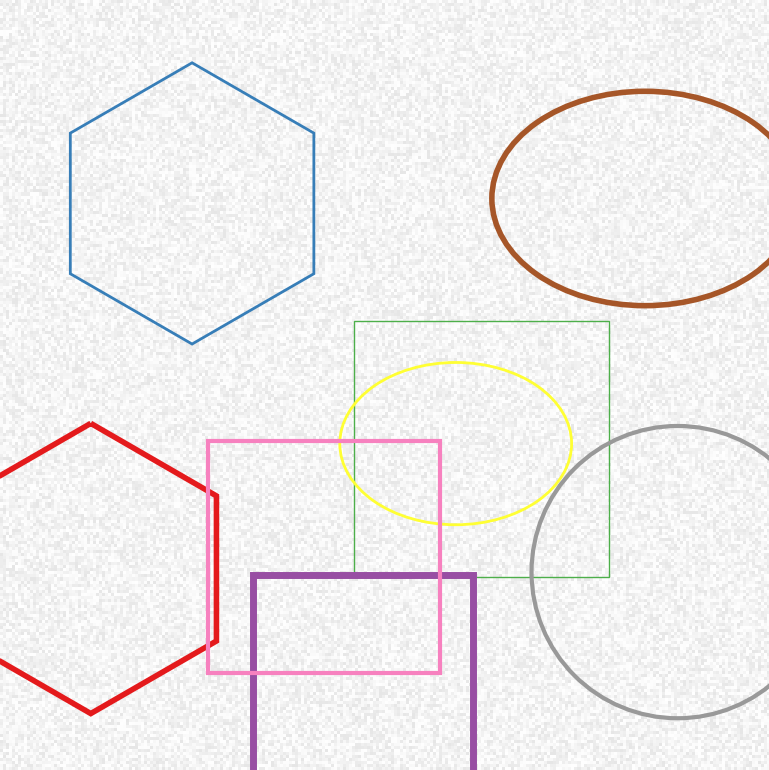[{"shape": "hexagon", "thickness": 2, "radius": 0.94, "center": [0.118, 0.262]}, {"shape": "hexagon", "thickness": 1, "radius": 0.91, "center": [0.249, 0.736]}, {"shape": "square", "thickness": 0.5, "radius": 0.83, "center": [0.625, 0.417]}, {"shape": "square", "thickness": 2.5, "radius": 0.71, "center": [0.472, 0.111]}, {"shape": "oval", "thickness": 1, "radius": 0.75, "center": [0.592, 0.424]}, {"shape": "oval", "thickness": 2, "radius": 0.99, "center": [0.838, 0.742]}, {"shape": "square", "thickness": 1.5, "radius": 0.75, "center": [0.421, 0.276]}, {"shape": "circle", "thickness": 1.5, "radius": 0.95, "center": [0.88, 0.257]}]